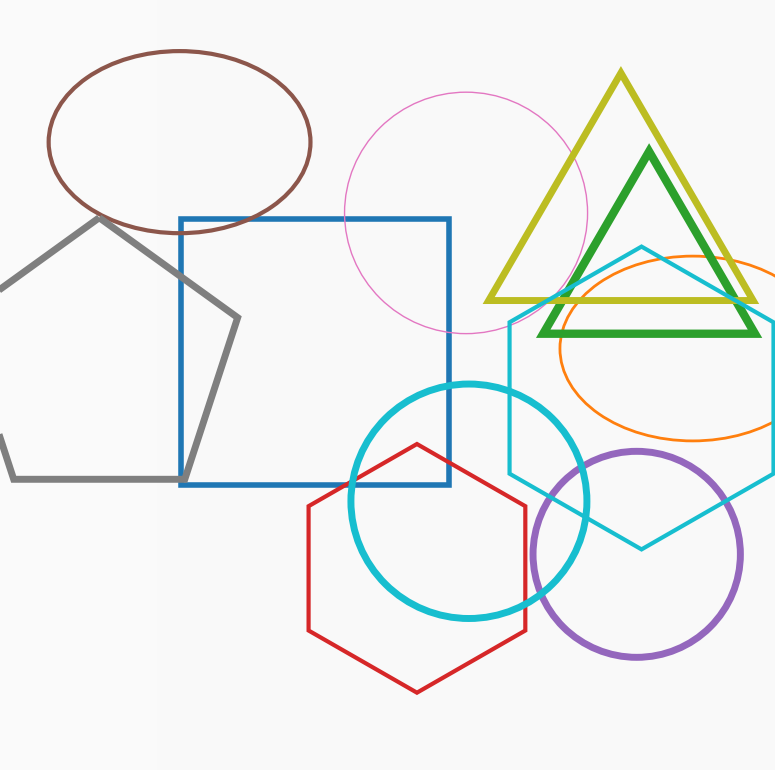[{"shape": "square", "thickness": 2, "radius": 0.86, "center": [0.407, 0.543]}, {"shape": "oval", "thickness": 1, "radius": 0.86, "center": [0.894, 0.547]}, {"shape": "triangle", "thickness": 3, "radius": 0.79, "center": [0.838, 0.645]}, {"shape": "hexagon", "thickness": 1.5, "radius": 0.81, "center": [0.538, 0.262]}, {"shape": "circle", "thickness": 2.5, "radius": 0.67, "center": [0.822, 0.28]}, {"shape": "oval", "thickness": 1.5, "radius": 0.84, "center": [0.232, 0.815]}, {"shape": "circle", "thickness": 0.5, "radius": 0.78, "center": [0.601, 0.723]}, {"shape": "pentagon", "thickness": 2.5, "radius": 0.94, "center": [0.128, 0.529]}, {"shape": "triangle", "thickness": 2.5, "radius": 0.99, "center": [0.801, 0.708]}, {"shape": "circle", "thickness": 2.5, "radius": 0.76, "center": [0.605, 0.349]}, {"shape": "hexagon", "thickness": 1.5, "radius": 0.98, "center": [0.828, 0.483]}]